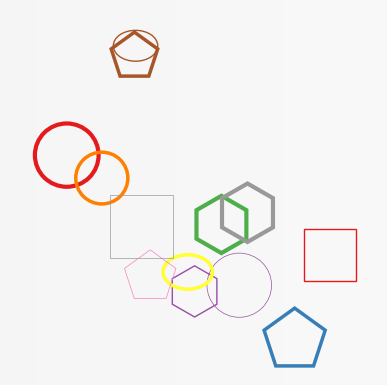[{"shape": "square", "thickness": 1, "radius": 0.34, "center": [0.852, 0.337]}, {"shape": "circle", "thickness": 3, "radius": 0.41, "center": [0.172, 0.597]}, {"shape": "pentagon", "thickness": 2.5, "radius": 0.41, "center": [0.76, 0.117]}, {"shape": "hexagon", "thickness": 3, "radius": 0.37, "center": [0.571, 0.417]}, {"shape": "hexagon", "thickness": 1, "radius": 0.33, "center": [0.502, 0.243]}, {"shape": "circle", "thickness": 0.5, "radius": 0.42, "center": [0.617, 0.259]}, {"shape": "circle", "thickness": 2.5, "radius": 0.34, "center": [0.263, 0.538]}, {"shape": "oval", "thickness": 2.5, "radius": 0.32, "center": [0.485, 0.294]}, {"shape": "pentagon", "thickness": 2.5, "radius": 0.32, "center": [0.347, 0.853]}, {"shape": "oval", "thickness": 1, "radius": 0.29, "center": [0.35, 0.881]}, {"shape": "pentagon", "thickness": 0.5, "radius": 0.35, "center": [0.388, 0.281]}, {"shape": "square", "thickness": 0.5, "radius": 0.41, "center": [0.364, 0.412]}, {"shape": "hexagon", "thickness": 3, "radius": 0.38, "center": [0.639, 0.447]}]